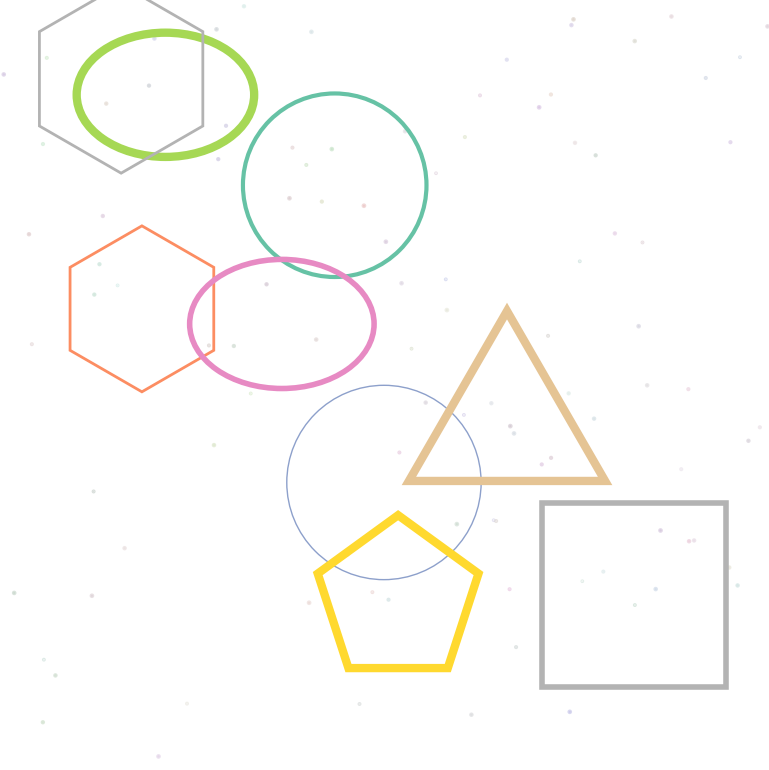[{"shape": "circle", "thickness": 1.5, "radius": 0.6, "center": [0.435, 0.759]}, {"shape": "hexagon", "thickness": 1, "radius": 0.54, "center": [0.184, 0.599]}, {"shape": "circle", "thickness": 0.5, "radius": 0.63, "center": [0.499, 0.373]}, {"shape": "oval", "thickness": 2, "radius": 0.6, "center": [0.366, 0.579]}, {"shape": "oval", "thickness": 3, "radius": 0.58, "center": [0.215, 0.877]}, {"shape": "pentagon", "thickness": 3, "radius": 0.55, "center": [0.517, 0.221]}, {"shape": "triangle", "thickness": 3, "radius": 0.74, "center": [0.658, 0.449]}, {"shape": "hexagon", "thickness": 1, "radius": 0.61, "center": [0.157, 0.898]}, {"shape": "square", "thickness": 2, "radius": 0.6, "center": [0.823, 0.227]}]